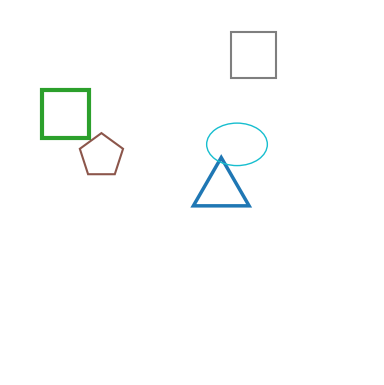[{"shape": "triangle", "thickness": 2.5, "radius": 0.42, "center": [0.575, 0.507]}, {"shape": "square", "thickness": 3, "radius": 0.31, "center": [0.17, 0.704]}, {"shape": "pentagon", "thickness": 1.5, "radius": 0.3, "center": [0.263, 0.595]}, {"shape": "square", "thickness": 1.5, "radius": 0.29, "center": [0.658, 0.857]}, {"shape": "oval", "thickness": 1, "radius": 0.39, "center": [0.616, 0.625]}]